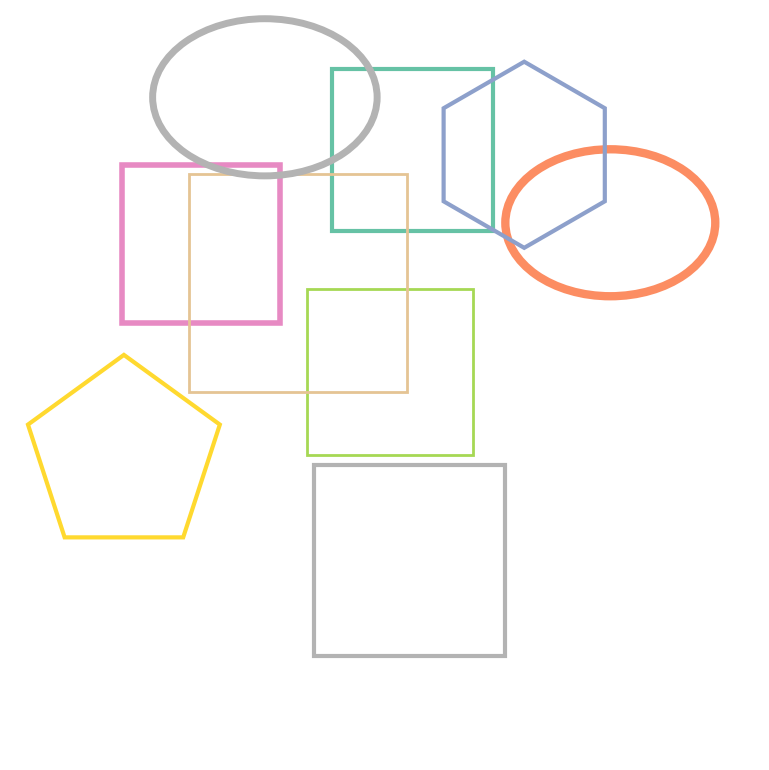[{"shape": "square", "thickness": 1.5, "radius": 0.52, "center": [0.536, 0.805]}, {"shape": "oval", "thickness": 3, "radius": 0.68, "center": [0.793, 0.711]}, {"shape": "hexagon", "thickness": 1.5, "radius": 0.6, "center": [0.681, 0.799]}, {"shape": "square", "thickness": 2, "radius": 0.51, "center": [0.261, 0.683]}, {"shape": "square", "thickness": 1, "radius": 0.54, "center": [0.506, 0.516]}, {"shape": "pentagon", "thickness": 1.5, "radius": 0.65, "center": [0.161, 0.408]}, {"shape": "square", "thickness": 1, "radius": 0.71, "center": [0.387, 0.633]}, {"shape": "oval", "thickness": 2.5, "radius": 0.73, "center": [0.344, 0.874]}, {"shape": "square", "thickness": 1.5, "radius": 0.62, "center": [0.531, 0.272]}]